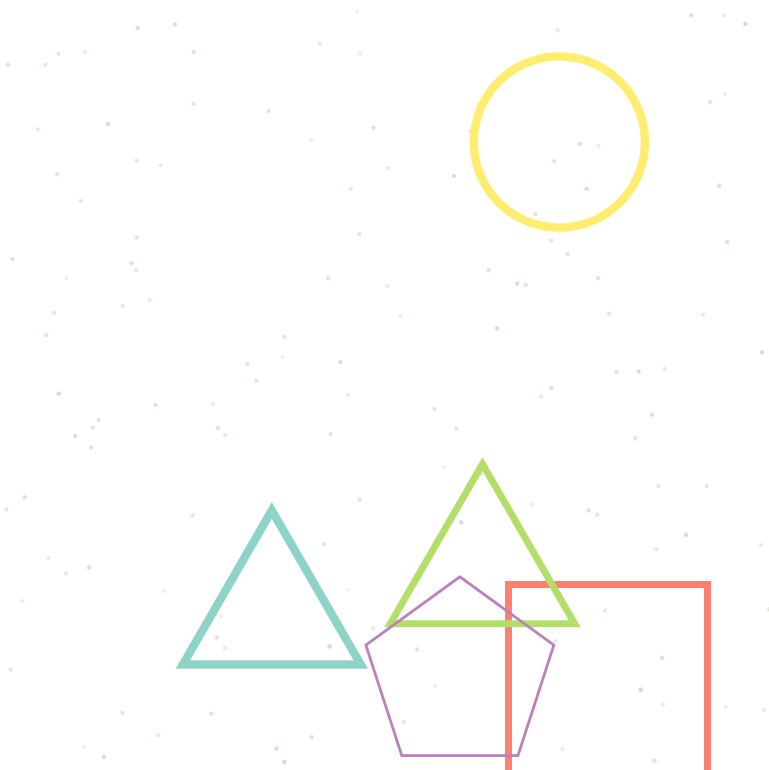[{"shape": "triangle", "thickness": 3, "radius": 0.67, "center": [0.353, 0.204]}, {"shape": "square", "thickness": 2.5, "radius": 0.64, "center": [0.789, 0.113]}, {"shape": "triangle", "thickness": 2.5, "radius": 0.69, "center": [0.627, 0.259]}, {"shape": "pentagon", "thickness": 1, "radius": 0.64, "center": [0.597, 0.123]}, {"shape": "circle", "thickness": 3, "radius": 0.56, "center": [0.726, 0.816]}]